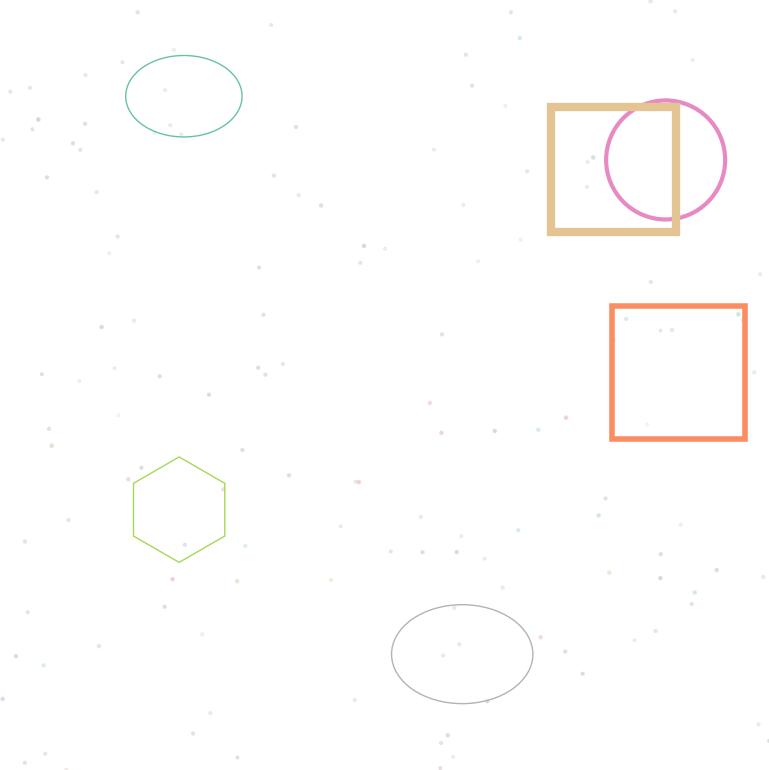[{"shape": "oval", "thickness": 0.5, "radius": 0.38, "center": [0.239, 0.875]}, {"shape": "square", "thickness": 2, "radius": 0.43, "center": [0.881, 0.517]}, {"shape": "circle", "thickness": 1.5, "radius": 0.39, "center": [0.864, 0.792]}, {"shape": "hexagon", "thickness": 0.5, "radius": 0.34, "center": [0.233, 0.338]}, {"shape": "square", "thickness": 3, "radius": 0.41, "center": [0.796, 0.78]}, {"shape": "oval", "thickness": 0.5, "radius": 0.46, "center": [0.6, 0.15]}]